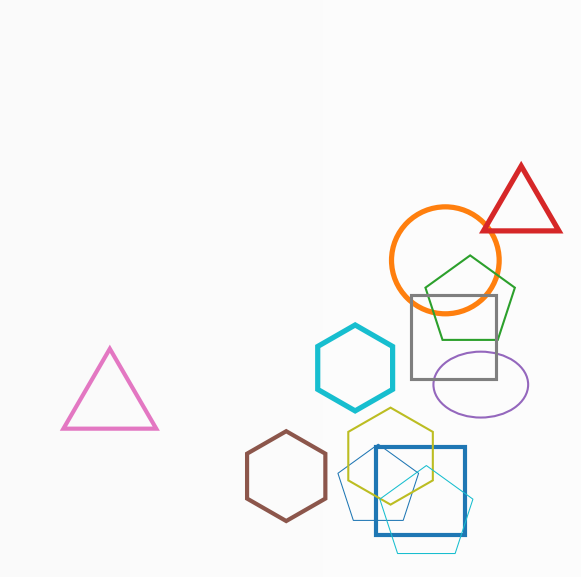[{"shape": "pentagon", "thickness": 0.5, "radius": 0.36, "center": [0.651, 0.157]}, {"shape": "square", "thickness": 2, "radius": 0.38, "center": [0.723, 0.149]}, {"shape": "circle", "thickness": 2.5, "radius": 0.46, "center": [0.766, 0.548]}, {"shape": "pentagon", "thickness": 1, "radius": 0.4, "center": [0.809, 0.476]}, {"shape": "triangle", "thickness": 2.5, "radius": 0.37, "center": [0.897, 0.637]}, {"shape": "oval", "thickness": 1, "radius": 0.41, "center": [0.827, 0.333]}, {"shape": "hexagon", "thickness": 2, "radius": 0.39, "center": [0.492, 0.175]}, {"shape": "triangle", "thickness": 2, "radius": 0.46, "center": [0.189, 0.303]}, {"shape": "square", "thickness": 1.5, "radius": 0.36, "center": [0.781, 0.416]}, {"shape": "hexagon", "thickness": 1, "radius": 0.42, "center": [0.672, 0.209]}, {"shape": "pentagon", "thickness": 0.5, "radius": 0.42, "center": [0.734, 0.109]}, {"shape": "hexagon", "thickness": 2.5, "radius": 0.37, "center": [0.611, 0.362]}]